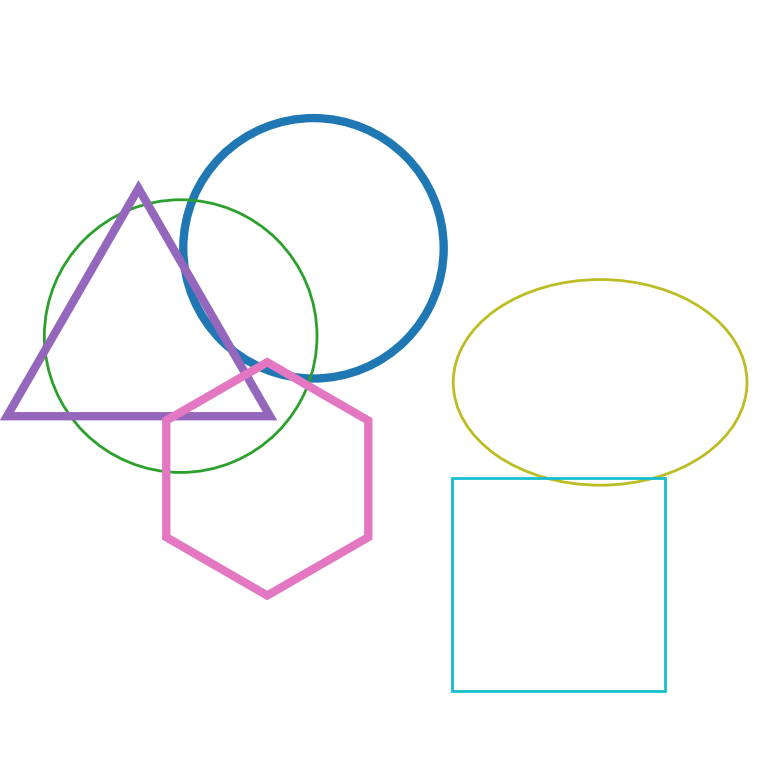[{"shape": "circle", "thickness": 3, "radius": 0.85, "center": [0.407, 0.678]}, {"shape": "circle", "thickness": 1, "radius": 0.89, "center": [0.235, 0.564]}, {"shape": "triangle", "thickness": 3, "radius": 0.99, "center": [0.18, 0.558]}, {"shape": "hexagon", "thickness": 3, "radius": 0.76, "center": [0.347, 0.378]}, {"shape": "oval", "thickness": 1, "radius": 0.95, "center": [0.779, 0.503]}, {"shape": "square", "thickness": 1, "radius": 0.69, "center": [0.725, 0.241]}]